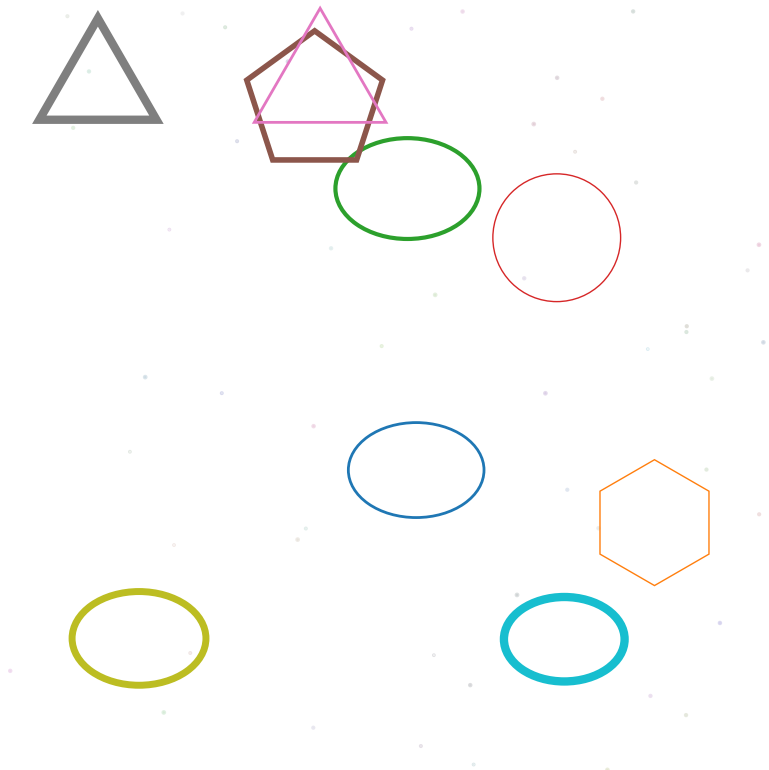[{"shape": "oval", "thickness": 1, "radius": 0.44, "center": [0.54, 0.39]}, {"shape": "hexagon", "thickness": 0.5, "radius": 0.41, "center": [0.85, 0.321]}, {"shape": "oval", "thickness": 1.5, "radius": 0.47, "center": [0.529, 0.755]}, {"shape": "circle", "thickness": 0.5, "radius": 0.41, "center": [0.723, 0.691]}, {"shape": "pentagon", "thickness": 2, "radius": 0.46, "center": [0.409, 0.867]}, {"shape": "triangle", "thickness": 1, "radius": 0.49, "center": [0.416, 0.89]}, {"shape": "triangle", "thickness": 3, "radius": 0.44, "center": [0.127, 0.888]}, {"shape": "oval", "thickness": 2.5, "radius": 0.43, "center": [0.181, 0.171]}, {"shape": "oval", "thickness": 3, "radius": 0.39, "center": [0.733, 0.17]}]